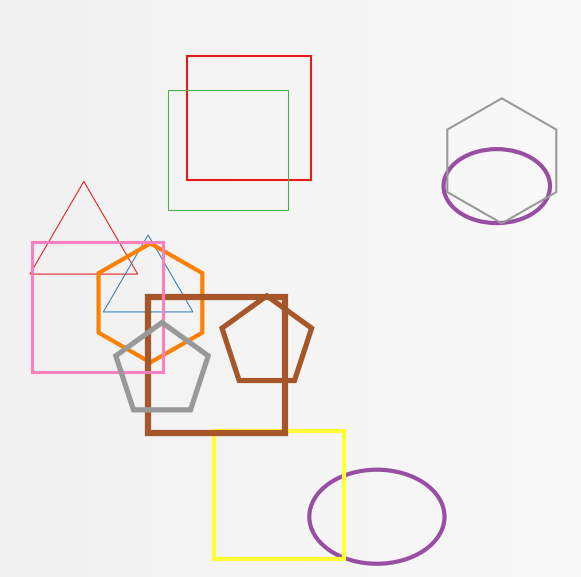[{"shape": "square", "thickness": 1, "radius": 0.53, "center": [0.429, 0.795]}, {"shape": "triangle", "thickness": 0.5, "radius": 0.54, "center": [0.144, 0.578]}, {"shape": "triangle", "thickness": 0.5, "radius": 0.44, "center": [0.255, 0.503]}, {"shape": "square", "thickness": 0.5, "radius": 0.52, "center": [0.393, 0.74]}, {"shape": "oval", "thickness": 2, "radius": 0.58, "center": [0.648, 0.104]}, {"shape": "oval", "thickness": 2, "radius": 0.46, "center": [0.855, 0.677]}, {"shape": "hexagon", "thickness": 2, "radius": 0.52, "center": [0.259, 0.475]}, {"shape": "square", "thickness": 2, "radius": 0.56, "center": [0.48, 0.142]}, {"shape": "square", "thickness": 3, "radius": 0.59, "center": [0.372, 0.367]}, {"shape": "pentagon", "thickness": 2.5, "radius": 0.41, "center": [0.459, 0.406]}, {"shape": "square", "thickness": 1.5, "radius": 0.56, "center": [0.168, 0.468]}, {"shape": "hexagon", "thickness": 1, "radius": 0.54, "center": [0.863, 0.721]}, {"shape": "pentagon", "thickness": 2.5, "radius": 0.42, "center": [0.279, 0.357]}]